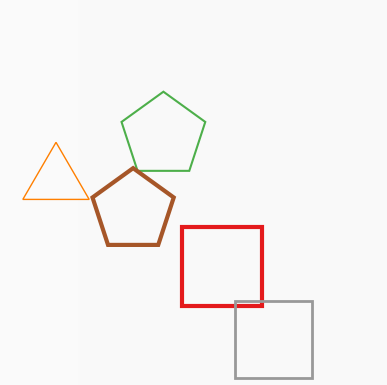[{"shape": "square", "thickness": 3, "radius": 0.51, "center": [0.572, 0.308]}, {"shape": "pentagon", "thickness": 1.5, "radius": 0.57, "center": [0.422, 0.648]}, {"shape": "triangle", "thickness": 1, "radius": 0.49, "center": [0.145, 0.531]}, {"shape": "pentagon", "thickness": 3, "radius": 0.55, "center": [0.344, 0.453]}, {"shape": "square", "thickness": 2, "radius": 0.5, "center": [0.707, 0.118]}]